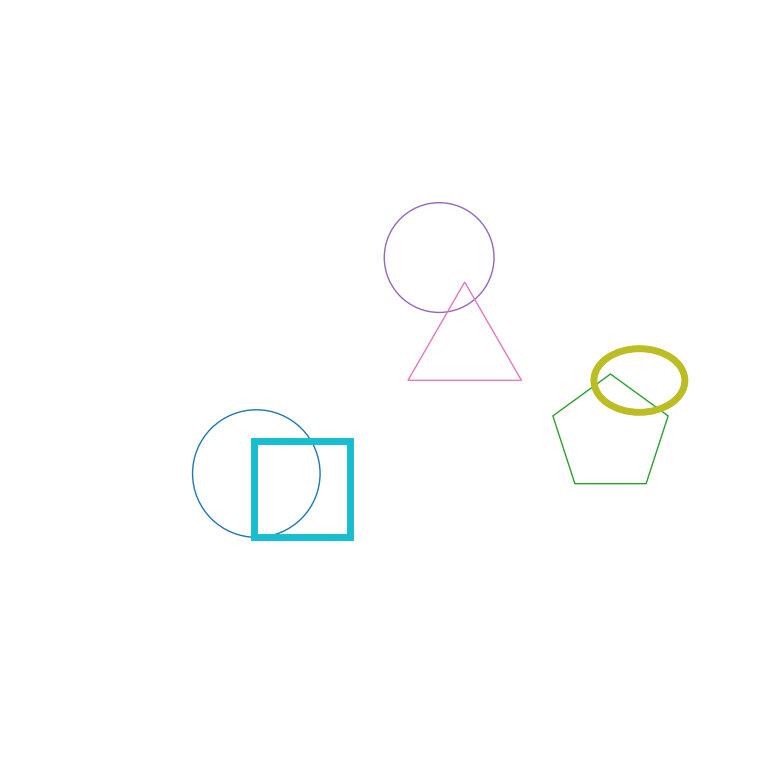[{"shape": "circle", "thickness": 0.5, "radius": 0.41, "center": [0.333, 0.385]}, {"shape": "pentagon", "thickness": 0.5, "radius": 0.39, "center": [0.793, 0.436]}, {"shape": "circle", "thickness": 0.5, "radius": 0.36, "center": [0.57, 0.666]}, {"shape": "triangle", "thickness": 0.5, "radius": 0.43, "center": [0.604, 0.549]}, {"shape": "oval", "thickness": 2.5, "radius": 0.3, "center": [0.83, 0.506]}, {"shape": "square", "thickness": 2.5, "radius": 0.31, "center": [0.392, 0.365]}]